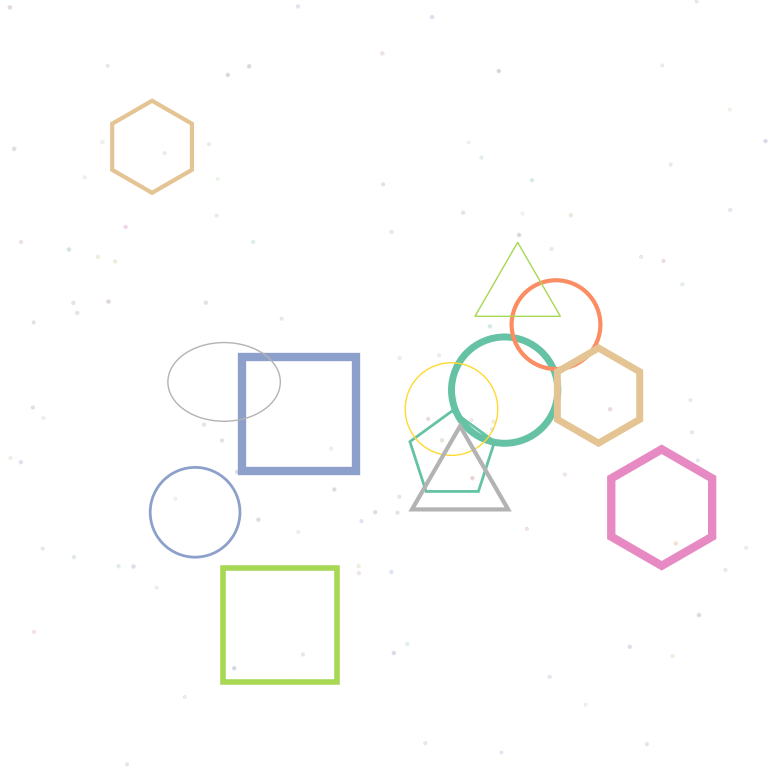[{"shape": "circle", "thickness": 2.5, "radius": 0.35, "center": [0.655, 0.493]}, {"shape": "pentagon", "thickness": 1, "radius": 0.29, "center": [0.587, 0.409]}, {"shape": "circle", "thickness": 1.5, "radius": 0.29, "center": [0.722, 0.578]}, {"shape": "square", "thickness": 3, "radius": 0.37, "center": [0.389, 0.462]}, {"shape": "circle", "thickness": 1, "radius": 0.29, "center": [0.253, 0.335]}, {"shape": "hexagon", "thickness": 3, "radius": 0.38, "center": [0.859, 0.341]}, {"shape": "square", "thickness": 2, "radius": 0.37, "center": [0.364, 0.188]}, {"shape": "triangle", "thickness": 0.5, "radius": 0.32, "center": [0.672, 0.621]}, {"shape": "circle", "thickness": 0.5, "radius": 0.3, "center": [0.586, 0.469]}, {"shape": "hexagon", "thickness": 1.5, "radius": 0.3, "center": [0.197, 0.809]}, {"shape": "hexagon", "thickness": 2.5, "radius": 0.31, "center": [0.777, 0.486]}, {"shape": "triangle", "thickness": 1.5, "radius": 0.36, "center": [0.597, 0.374]}, {"shape": "oval", "thickness": 0.5, "radius": 0.37, "center": [0.291, 0.504]}]